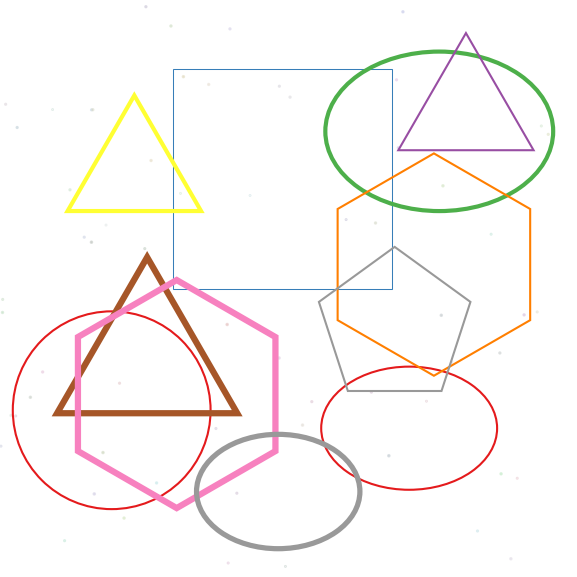[{"shape": "circle", "thickness": 1, "radius": 0.86, "center": [0.193, 0.289]}, {"shape": "oval", "thickness": 1, "radius": 0.76, "center": [0.708, 0.258]}, {"shape": "square", "thickness": 0.5, "radius": 0.95, "center": [0.489, 0.689]}, {"shape": "oval", "thickness": 2, "radius": 0.99, "center": [0.761, 0.772]}, {"shape": "triangle", "thickness": 1, "radius": 0.68, "center": [0.807, 0.807]}, {"shape": "hexagon", "thickness": 1, "radius": 0.96, "center": [0.751, 0.541]}, {"shape": "triangle", "thickness": 2, "radius": 0.67, "center": [0.233, 0.7]}, {"shape": "triangle", "thickness": 3, "radius": 0.9, "center": [0.255, 0.374]}, {"shape": "hexagon", "thickness": 3, "radius": 0.99, "center": [0.306, 0.317]}, {"shape": "pentagon", "thickness": 1, "radius": 0.69, "center": [0.683, 0.434]}, {"shape": "oval", "thickness": 2.5, "radius": 0.71, "center": [0.482, 0.148]}]